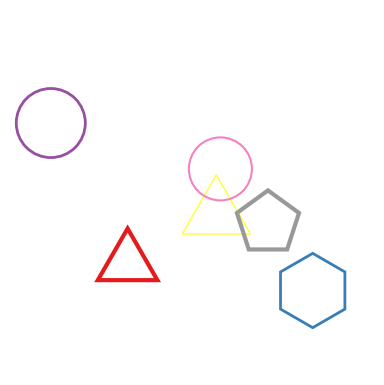[{"shape": "triangle", "thickness": 3, "radius": 0.45, "center": [0.331, 0.317]}, {"shape": "hexagon", "thickness": 2, "radius": 0.48, "center": [0.812, 0.245]}, {"shape": "circle", "thickness": 2, "radius": 0.45, "center": [0.132, 0.68]}, {"shape": "triangle", "thickness": 1, "radius": 0.51, "center": [0.562, 0.443]}, {"shape": "circle", "thickness": 1.5, "radius": 0.41, "center": [0.572, 0.561]}, {"shape": "pentagon", "thickness": 3, "radius": 0.42, "center": [0.696, 0.421]}]